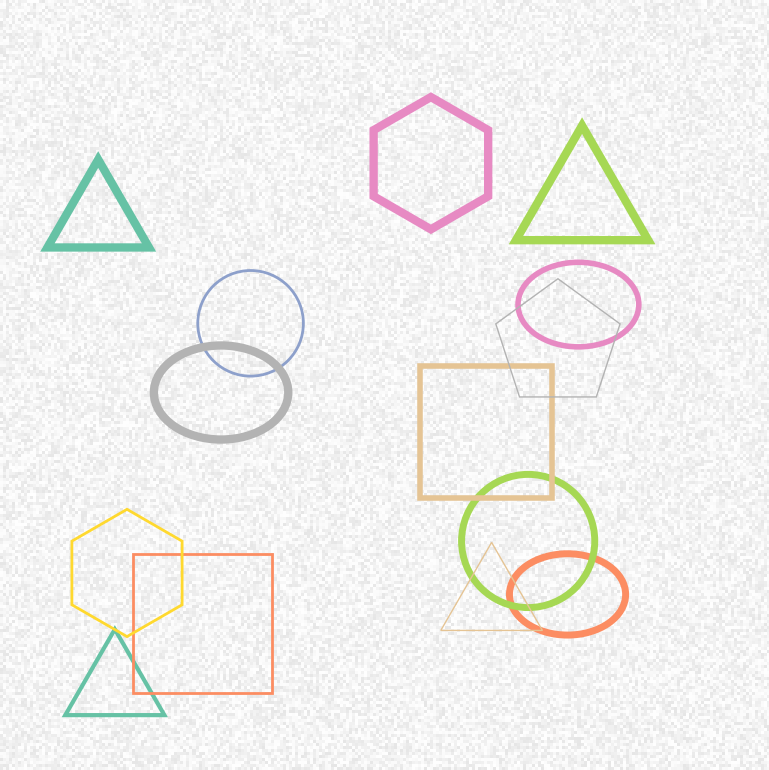[{"shape": "triangle", "thickness": 3, "radius": 0.38, "center": [0.128, 0.717]}, {"shape": "triangle", "thickness": 1.5, "radius": 0.37, "center": [0.149, 0.108]}, {"shape": "oval", "thickness": 2.5, "radius": 0.38, "center": [0.737, 0.228]}, {"shape": "square", "thickness": 1, "radius": 0.45, "center": [0.263, 0.19]}, {"shape": "circle", "thickness": 1, "radius": 0.34, "center": [0.325, 0.58]}, {"shape": "oval", "thickness": 2, "radius": 0.39, "center": [0.751, 0.604]}, {"shape": "hexagon", "thickness": 3, "radius": 0.43, "center": [0.56, 0.788]}, {"shape": "triangle", "thickness": 3, "radius": 0.5, "center": [0.756, 0.738]}, {"shape": "circle", "thickness": 2.5, "radius": 0.43, "center": [0.686, 0.297]}, {"shape": "hexagon", "thickness": 1, "radius": 0.41, "center": [0.165, 0.256]}, {"shape": "square", "thickness": 2, "radius": 0.43, "center": [0.631, 0.439]}, {"shape": "triangle", "thickness": 0.5, "radius": 0.38, "center": [0.638, 0.219]}, {"shape": "oval", "thickness": 3, "radius": 0.44, "center": [0.287, 0.49]}, {"shape": "pentagon", "thickness": 0.5, "radius": 0.42, "center": [0.725, 0.553]}]